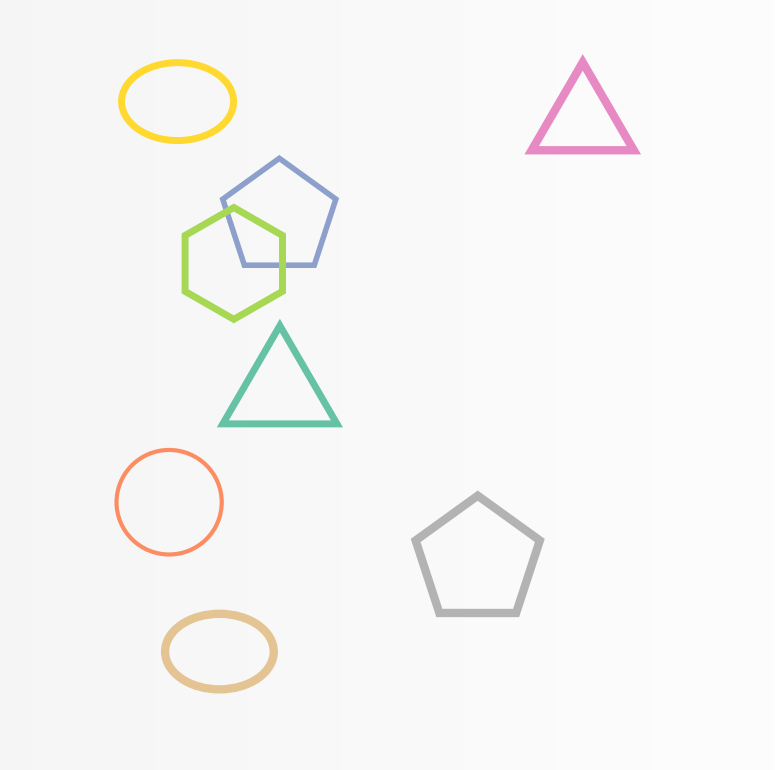[{"shape": "triangle", "thickness": 2.5, "radius": 0.43, "center": [0.361, 0.492]}, {"shape": "circle", "thickness": 1.5, "radius": 0.34, "center": [0.218, 0.348]}, {"shape": "pentagon", "thickness": 2, "radius": 0.38, "center": [0.36, 0.718]}, {"shape": "triangle", "thickness": 3, "radius": 0.38, "center": [0.752, 0.843]}, {"shape": "hexagon", "thickness": 2.5, "radius": 0.36, "center": [0.302, 0.658]}, {"shape": "oval", "thickness": 2.5, "radius": 0.36, "center": [0.229, 0.868]}, {"shape": "oval", "thickness": 3, "radius": 0.35, "center": [0.283, 0.154]}, {"shape": "pentagon", "thickness": 3, "radius": 0.42, "center": [0.616, 0.272]}]